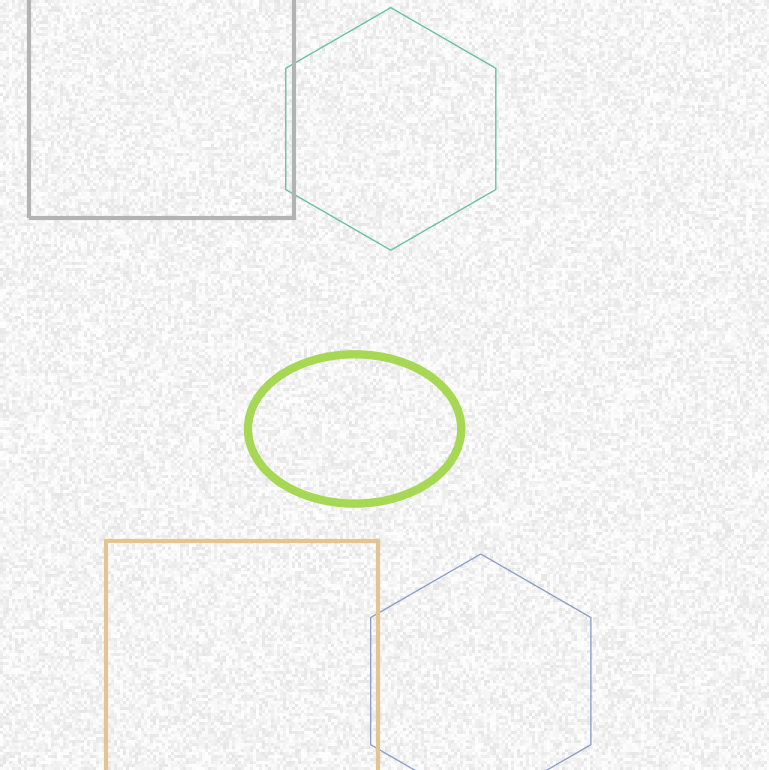[{"shape": "hexagon", "thickness": 0.5, "radius": 0.79, "center": [0.507, 0.833]}, {"shape": "hexagon", "thickness": 0.5, "radius": 0.83, "center": [0.624, 0.115]}, {"shape": "oval", "thickness": 3, "radius": 0.69, "center": [0.461, 0.443]}, {"shape": "square", "thickness": 1.5, "radius": 0.88, "center": [0.314, 0.12]}, {"shape": "square", "thickness": 1.5, "radius": 0.86, "center": [0.21, 0.889]}]